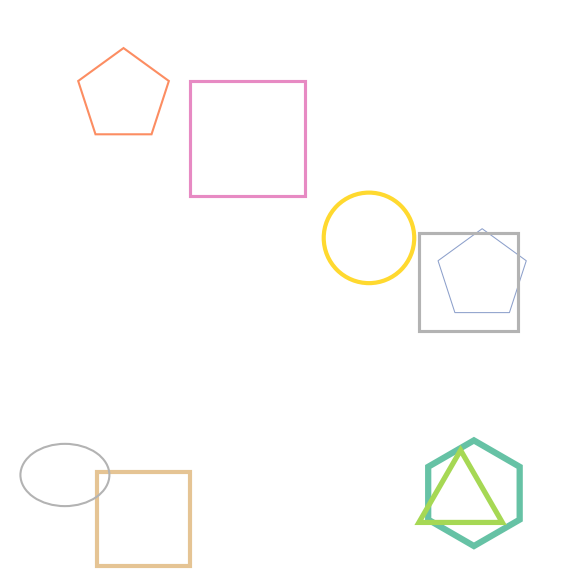[{"shape": "hexagon", "thickness": 3, "radius": 0.46, "center": [0.821, 0.145]}, {"shape": "pentagon", "thickness": 1, "radius": 0.41, "center": [0.214, 0.833]}, {"shape": "pentagon", "thickness": 0.5, "radius": 0.4, "center": [0.835, 0.523]}, {"shape": "square", "thickness": 1.5, "radius": 0.5, "center": [0.428, 0.759]}, {"shape": "triangle", "thickness": 2.5, "radius": 0.42, "center": [0.798, 0.136]}, {"shape": "circle", "thickness": 2, "radius": 0.39, "center": [0.639, 0.587]}, {"shape": "square", "thickness": 2, "radius": 0.4, "center": [0.249, 0.1]}, {"shape": "oval", "thickness": 1, "radius": 0.39, "center": [0.112, 0.177]}, {"shape": "square", "thickness": 1.5, "radius": 0.43, "center": [0.812, 0.511]}]